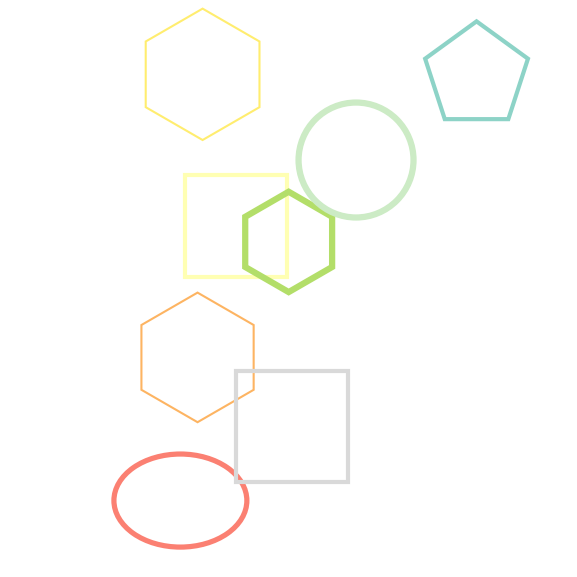[{"shape": "pentagon", "thickness": 2, "radius": 0.47, "center": [0.825, 0.869]}, {"shape": "square", "thickness": 2, "radius": 0.44, "center": [0.409, 0.607]}, {"shape": "oval", "thickness": 2.5, "radius": 0.58, "center": [0.312, 0.132]}, {"shape": "hexagon", "thickness": 1, "radius": 0.56, "center": [0.342, 0.38]}, {"shape": "hexagon", "thickness": 3, "radius": 0.43, "center": [0.5, 0.58]}, {"shape": "square", "thickness": 2, "radius": 0.48, "center": [0.506, 0.261]}, {"shape": "circle", "thickness": 3, "radius": 0.5, "center": [0.617, 0.722]}, {"shape": "hexagon", "thickness": 1, "radius": 0.57, "center": [0.351, 0.87]}]